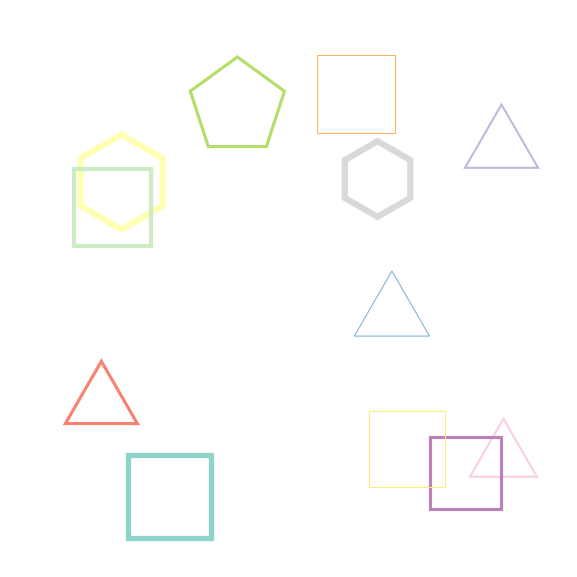[{"shape": "square", "thickness": 2.5, "radius": 0.36, "center": [0.293, 0.14]}, {"shape": "hexagon", "thickness": 3, "radius": 0.41, "center": [0.211, 0.684]}, {"shape": "triangle", "thickness": 1, "radius": 0.37, "center": [0.868, 0.745]}, {"shape": "triangle", "thickness": 1.5, "radius": 0.36, "center": [0.176, 0.302]}, {"shape": "triangle", "thickness": 0.5, "radius": 0.38, "center": [0.679, 0.455]}, {"shape": "square", "thickness": 0.5, "radius": 0.34, "center": [0.617, 0.837]}, {"shape": "pentagon", "thickness": 1.5, "radius": 0.43, "center": [0.411, 0.815]}, {"shape": "triangle", "thickness": 1, "radius": 0.34, "center": [0.872, 0.207]}, {"shape": "hexagon", "thickness": 3, "radius": 0.33, "center": [0.654, 0.689]}, {"shape": "square", "thickness": 1.5, "radius": 0.31, "center": [0.806, 0.18]}, {"shape": "square", "thickness": 2, "radius": 0.33, "center": [0.195, 0.64]}, {"shape": "square", "thickness": 0.5, "radius": 0.33, "center": [0.705, 0.222]}]